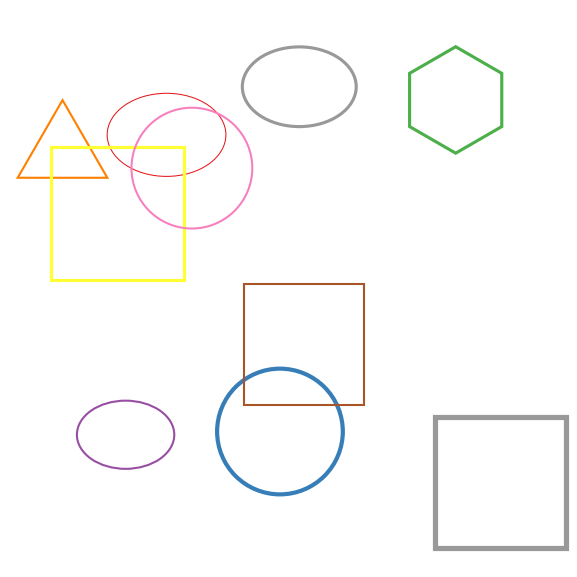[{"shape": "oval", "thickness": 0.5, "radius": 0.51, "center": [0.288, 0.766]}, {"shape": "circle", "thickness": 2, "radius": 0.54, "center": [0.485, 0.252]}, {"shape": "hexagon", "thickness": 1.5, "radius": 0.46, "center": [0.789, 0.826]}, {"shape": "oval", "thickness": 1, "radius": 0.42, "center": [0.217, 0.246]}, {"shape": "triangle", "thickness": 1, "radius": 0.45, "center": [0.108, 0.736]}, {"shape": "square", "thickness": 1.5, "radius": 0.58, "center": [0.204, 0.629]}, {"shape": "square", "thickness": 1, "radius": 0.52, "center": [0.527, 0.403]}, {"shape": "circle", "thickness": 1, "radius": 0.52, "center": [0.332, 0.708]}, {"shape": "square", "thickness": 2.5, "radius": 0.57, "center": [0.866, 0.163]}, {"shape": "oval", "thickness": 1.5, "radius": 0.49, "center": [0.518, 0.849]}]